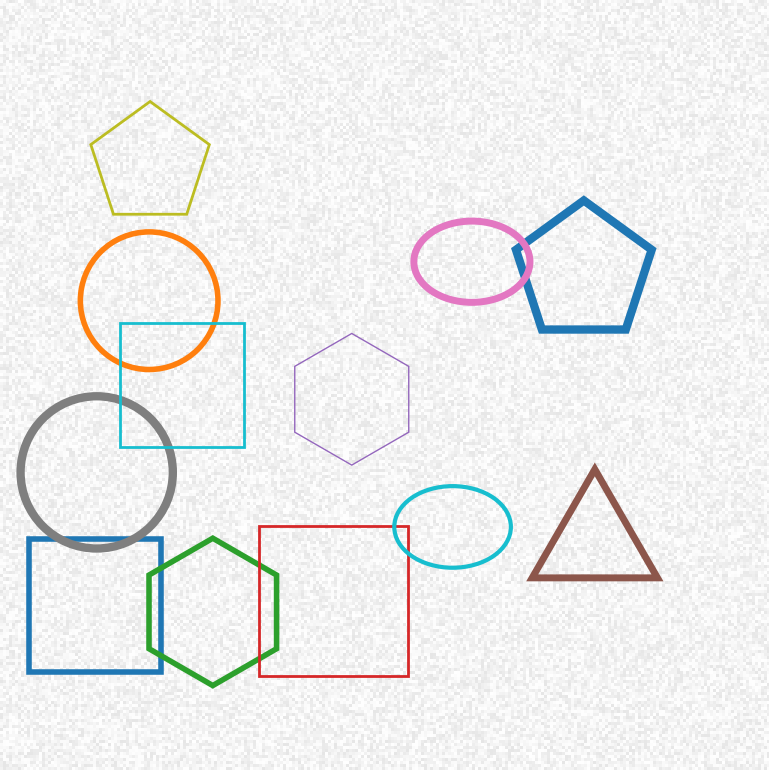[{"shape": "square", "thickness": 2, "radius": 0.43, "center": [0.124, 0.214]}, {"shape": "pentagon", "thickness": 3, "radius": 0.46, "center": [0.758, 0.647]}, {"shape": "circle", "thickness": 2, "radius": 0.45, "center": [0.194, 0.609]}, {"shape": "hexagon", "thickness": 2, "radius": 0.48, "center": [0.276, 0.205]}, {"shape": "square", "thickness": 1, "radius": 0.49, "center": [0.433, 0.219]}, {"shape": "hexagon", "thickness": 0.5, "radius": 0.43, "center": [0.457, 0.481]}, {"shape": "triangle", "thickness": 2.5, "radius": 0.47, "center": [0.772, 0.297]}, {"shape": "oval", "thickness": 2.5, "radius": 0.38, "center": [0.613, 0.66]}, {"shape": "circle", "thickness": 3, "radius": 0.49, "center": [0.126, 0.387]}, {"shape": "pentagon", "thickness": 1, "radius": 0.4, "center": [0.195, 0.787]}, {"shape": "square", "thickness": 1, "radius": 0.4, "center": [0.237, 0.5]}, {"shape": "oval", "thickness": 1.5, "radius": 0.38, "center": [0.588, 0.316]}]